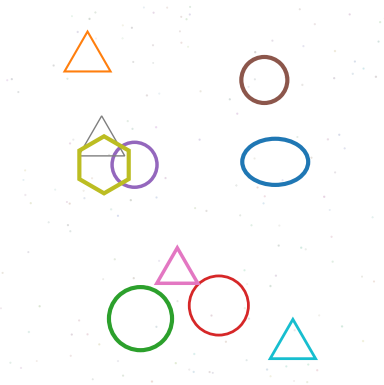[{"shape": "oval", "thickness": 3, "radius": 0.43, "center": [0.715, 0.58]}, {"shape": "triangle", "thickness": 1.5, "radius": 0.35, "center": [0.227, 0.849]}, {"shape": "circle", "thickness": 3, "radius": 0.41, "center": [0.365, 0.172]}, {"shape": "circle", "thickness": 2, "radius": 0.38, "center": [0.568, 0.206]}, {"shape": "circle", "thickness": 2.5, "radius": 0.29, "center": [0.349, 0.572]}, {"shape": "circle", "thickness": 3, "radius": 0.3, "center": [0.687, 0.792]}, {"shape": "triangle", "thickness": 2.5, "radius": 0.31, "center": [0.461, 0.295]}, {"shape": "triangle", "thickness": 1, "radius": 0.35, "center": [0.264, 0.63]}, {"shape": "hexagon", "thickness": 3, "radius": 0.37, "center": [0.27, 0.572]}, {"shape": "triangle", "thickness": 2, "radius": 0.34, "center": [0.761, 0.102]}]